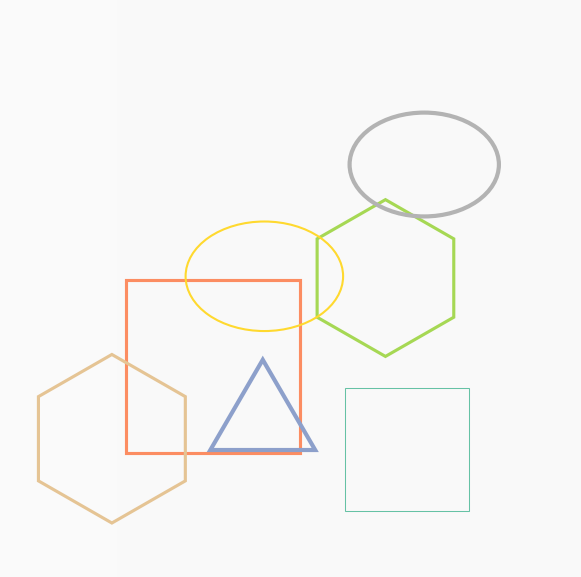[{"shape": "square", "thickness": 0.5, "radius": 0.53, "center": [0.7, 0.221]}, {"shape": "square", "thickness": 1.5, "radius": 0.75, "center": [0.366, 0.365]}, {"shape": "triangle", "thickness": 2, "radius": 0.52, "center": [0.452, 0.272]}, {"shape": "hexagon", "thickness": 1.5, "radius": 0.68, "center": [0.663, 0.518]}, {"shape": "oval", "thickness": 1, "radius": 0.68, "center": [0.455, 0.521]}, {"shape": "hexagon", "thickness": 1.5, "radius": 0.73, "center": [0.192, 0.239]}, {"shape": "oval", "thickness": 2, "radius": 0.64, "center": [0.73, 0.714]}]